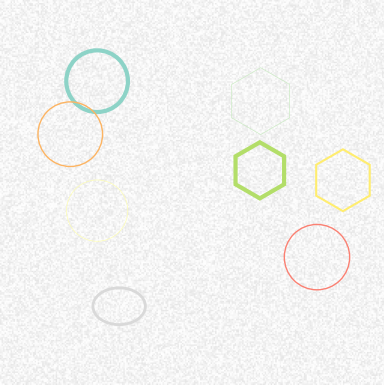[{"shape": "circle", "thickness": 3, "radius": 0.4, "center": [0.252, 0.789]}, {"shape": "circle", "thickness": 0.5, "radius": 0.4, "center": [0.252, 0.453]}, {"shape": "circle", "thickness": 1, "radius": 0.42, "center": [0.823, 0.332]}, {"shape": "circle", "thickness": 1, "radius": 0.42, "center": [0.182, 0.651]}, {"shape": "hexagon", "thickness": 3, "radius": 0.36, "center": [0.675, 0.558]}, {"shape": "oval", "thickness": 2, "radius": 0.34, "center": [0.31, 0.205]}, {"shape": "hexagon", "thickness": 0.5, "radius": 0.43, "center": [0.677, 0.737]}, {"shape": "hexagon", "thickness": 1.5, "radius": 0.4, "center": [0.891, 0.532]}]